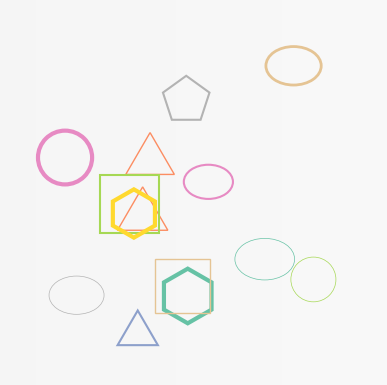[{"shape": "oval", "thickness": 0.5, "radius": 0.39, "center": [0.683, 0.327]}, {"shape": "hexagon", "thickness": 3, "radius": 0.35, "center": [0.484, 0.231]}, {"shape": "triangle", "thickness": 1, "radius": 0.38, "center": [0.368, 0.439]}, {"shape": "triangle", "thickness": 1, "radius": 0.36, "center": [0.387, 0.583]}, {"shape": "triangle", "thickness": 1.5, "radius": 0.3, "center": [0.355, 0.134]}, {"shape": "circle", "thickness": 3, "radius": 0.35, "center": [0.168, 0.591]}, {"shape": "oval", "thickness": 1.5, "radius": 0.32, "center": [0.538, 0.528]}, {"shape": "circle", "thickness": 0.5, "radius": 0.29, "center": [0.809, 0.274]}, {"shape": "square", "thickness": 1.5, "radius": 0.38, "center": [0.334, 0.47]}, {"shape": "hexagon", "thickness": 3, "radius": 0.31, "center": [0.346, 0.445]}, {"shape": "oval", "thickness": 2, "radius": 0.36, "center": [0.758, 0.829]}, {"shape": "square", "thickness": 1, "radius": 0.35, "center": [0.471, 0.257]}, {"shape": "oval", "thickness": 0.5, "radius": 0.35, "center": [0.198, 0.233]}, {"shape": "pentagon", "thickness": 1.5, "radius": 0.32, "center": [0.481, 0.74]}]